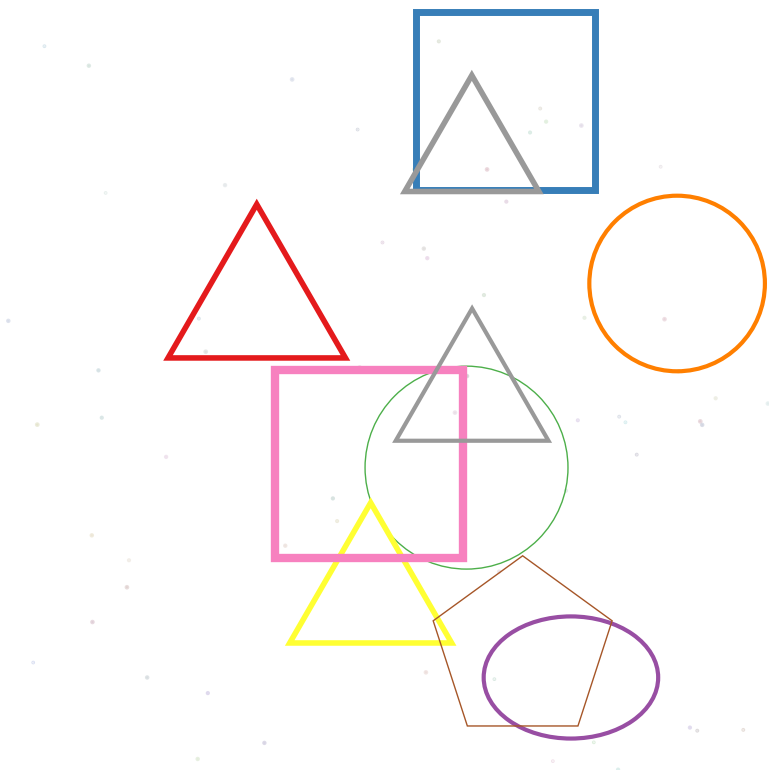[{"shape": "triangle", "thickness": 2, "radius": 0.67, "center": [0.333, 0.602]}, {"shape": "square", "thickness": 2.5, "radius": 0.58, "center": [0.656, 0.869]}, {"shape": "circle", "thickness": 0.5, "radius": 0.66, "center": [0.606, 0.393]}, {"shape": "oval", "thickness": 1.5, "radius": 0.57, "center": [0.741, 0.12]}, {"shape": "circle", "thickness": 1.5, "radius": 0.57, "center": [0.879, 0.632]}, {"shape": "triangle", "thickness": 2, "radius": 0.61, "center": [0.481, 0.226]}, {"shape": "pentagon", "thickness": 0.5, "radius": 0.61, "center": [0.679, 0.156]}, {"shape": "square", "thickness": 3, "radius": 0.61, "center": [0.479, 0.398]}, {"shape": "triangle", "thickness": 2, "radius": 0.5, "center": [0.613, 0.802]}, {"shape": "triangle", "thickness": 1.5, "radius": 0.57, "center": [0.613, 0.485]}]